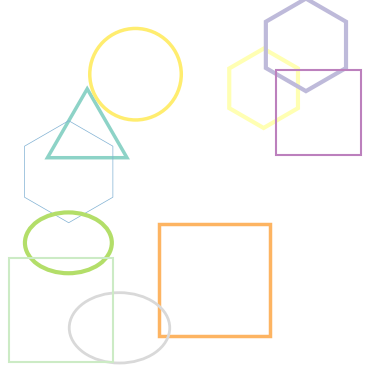[{"shape": "triangle", "thickness": 2.5, "radius": 0.6, "center": [0.226, 0.65]}, {"shape": "hexagon", "thickness": 3, "radius": 0.52, "center": [0.685, 0.771]}, {"shape": "hexagon", "thickness": 3, "radius": 0.6, "center": [0.795, 0.884]}, {"shape": "hexagon", "thickness": 0.5, "radius": 0.66, "center": [0.178, 0.554]}, {"shape": "square", "thickness": 2.5, "radius": 0.72, "center": [0.558, 0.272]}, {"shape": "oval", "thickness": 3, "radius": 0.56, "center": [0.178, 0.369]}, {"shape": "oval", "thickness": 2, "radius": 0.65, "center": [0.31, 0.148]}, {"shape": "square", "thickness": 1.5, "radius": 0.55, "center": [0.827, 0.708]}, {"shape": "square", "thickness": 1.5, "radius": 0.68, "center": [0.158, 0.194]}, {"shape": "circle", "thickness": 2.5, "radius": 0.59, "center": [0.352, 0.807]}]